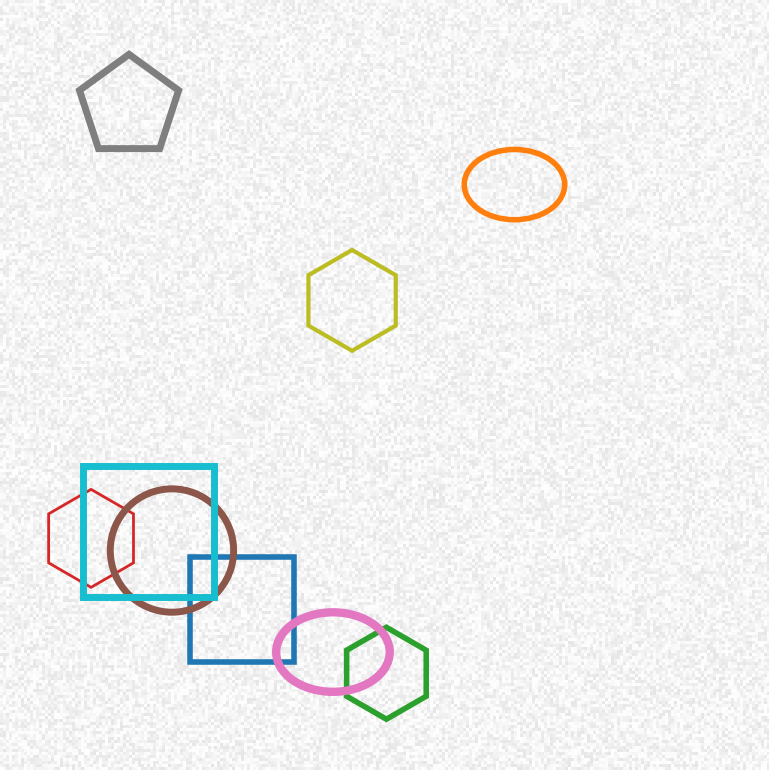[{"shape": "square", "thickness": 2, "radius": 0.34, "center": [0.314, 0.209]}, {"shape": "oval", "thickness": 2, "radius": 0.33, "center": [0.668, 0.76]}, {"shape": "hexagon", "thickness": 2, "radius": 0.3, "center": [0.502, 0.126]}, {"shape": "hexagon", "thickness": 1, "radius": 0.32, "center": [0.118, 0.301]}, {"shape": "circle", "thickness": 2.5, "radius": 0.4, "center": [0.223, 0.285]}, {"shape": "oval", "thickness": 3, "radius": 0.37, "center": [0.432, 0.153]}, {"shape": "pentagon", "thickness": 2.5, "radius": 0.34, "center": [0.168, 0.862]}, {"shape": "hexagon", "thickness": 1.5, "radius": 0.33, "center": [0.457, 0.61]}, {"shape": "square", "thickness": 2.5, "radius": 0.42, "center": [0.193, 0.309]}]